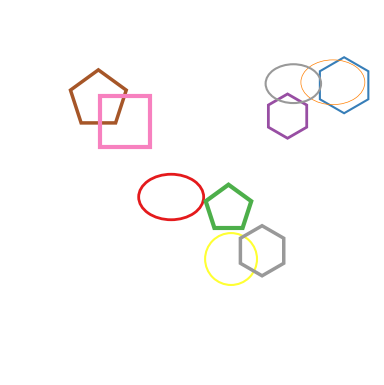[{"shape": "oval", "thickness": 2, "radius": 0.42, "center": [0.445, 0.488]}, {"shape": "hexagon", "thickness": 1.5, "radius": 0.36, "center": [0.894, 0.779]}, {"shape": "pentagon", "thickness": 3, "radius": 0.31, "center": [0.593, 0.458]}, {"shape": "hexagon", "thickness": 2, "radius": 0.29, "center": [0.747, 0.698]}, {"shape": "oval", "thickness": 0.5, "radius": 0.42, "center": [0.865, 0.786]}, {"shape": "circle", "thickness": 1.5, "radius": 0.34, "center": [0.6, 0.327]}, {"shape": "pentagon", "thickness": 2.5, "radius": 0.38, "center": [0.255, 0.742]}, {"shape": "square", "thickness": 3, "radius": 0.33, "center": [0.324, 0.684]}, {"shape": "hexagon", "thickness": 2.5, "radius": 0.33, "center": [0.681, 0.349]}, {"shape": "oval", "thickness": 1.5, "radius": 0.36, "center": [0.762, 0.783]}]